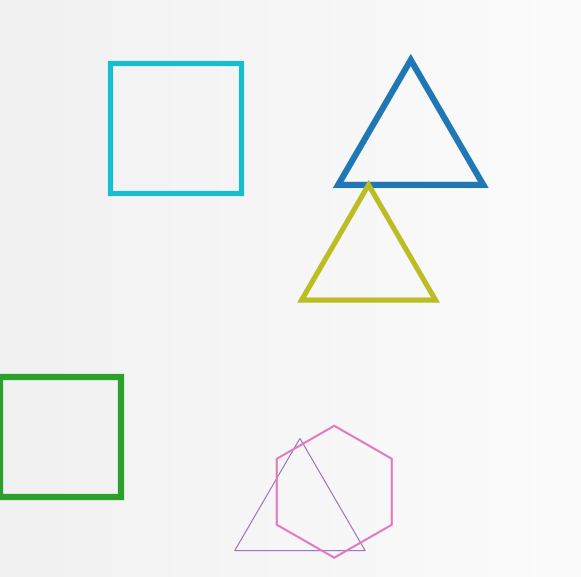[{"shape": "triangle", "thickness": 3, "radius": 0.72, "center": [0.707, 0.751]}, {"shape": "square", "thickness": 3, "radius": 0.52, "center": [0.104, 0.243]}, {"shape": "triangle", "thickness": 0.5, "radius": 0.65, "center": [0.516, 0.11]}, {"shape": "hexagon", "thickness": 1, "radius": 0.57, "center": [0.575, 0.148]}, {"shape": "triangle", "thickness": 2.5, "radius": 0.67, "center": [0.634, 0.546]}, {"shape": "square", "thickness": 2.5, "radius": 0.56, "center": [0.302, 0.778]}]